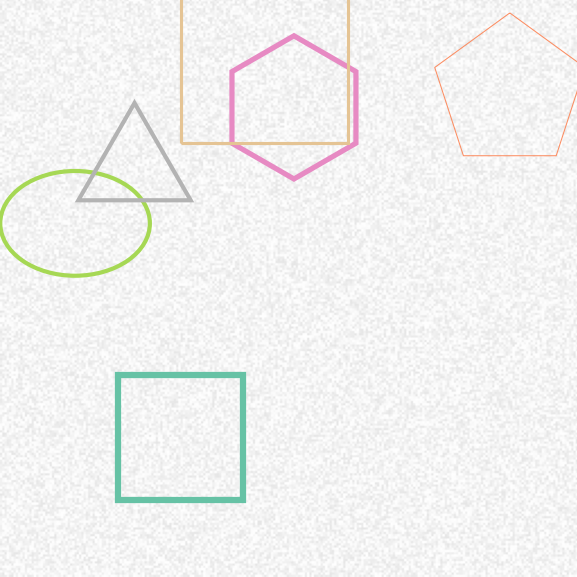[{"shape": "square", "thickness": 3, "radius": 0.54, "center": [0.313, 0.241]}, {"shape": "pentagon", "thickness": 0.5, "radius": 0.68, "center": [0.883, 0.84]}, {"shape": "hexagon", "thickness": 2.5, "radius": 0.62, "center": [0.509, 0.813]}, {"shape": "oval", "thickness": 2, "radius": 0.65, "center": [0.13, 0.612]}, {"shape": "square", "thickness": 1.5, "radius": 0.72, "center": [0.458, 0.896]}, {"shape": "triangle", "thickness": 2, "radius": 0.56, "center": [0.233, 0.708]}]